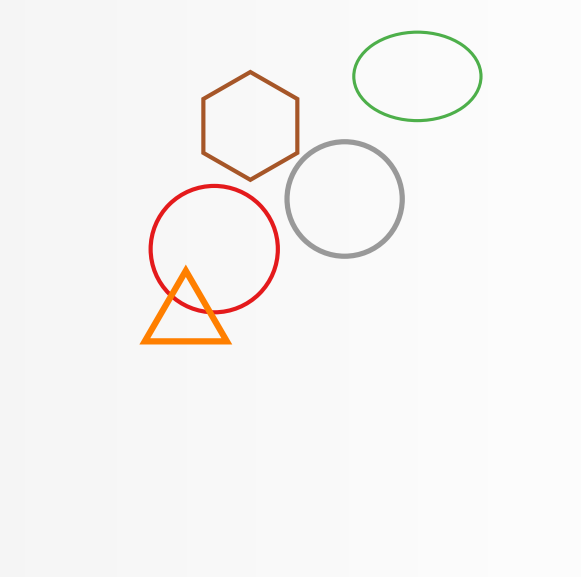[{"shape": "circle", "thickness": 2, "radius": 0.55, "center": [0.369, 0.568]}, {"shape": "oval", "thickness": 1.5, "radius": 0.55, "center": [0.718, 0.867]}, {"shape": "triangle", "thickness": 3, "radius": 0.41, "center": [0.32, 0.449]}, {"shape": "hexagon", "thickness": 2, "radius": 0.47, "center": [0.431, 0.781]}, {"shape": "circle", "thickness": 2.5, "radius": 0.5, "center": [0.593, 0.655]}]